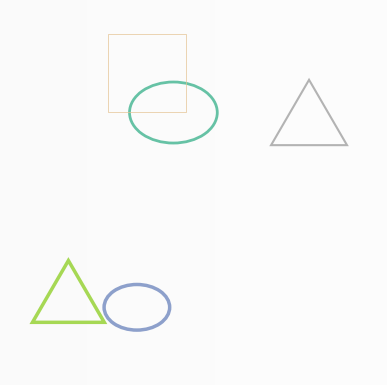[{"shape": "oval", "thickness": 2, "radius": 0.57, "center": [0.447, 0.708]}, {"shape": "oval", "thickness": 2.5, "radius": 0.42, "center": [0.353, 0.202]}, {"shape": "triangle", "thickness": 2.5, "radius": 0.53, "center": [0.176, 0.216]}, {"shape": "square", "thickness": 0.5, "radius": 0.5, "center": [0.379, 0.81]}, {"shape": "triangle", "thickness": 1.5, "radius": 0.57, "center": [0.798, 0.68]}]